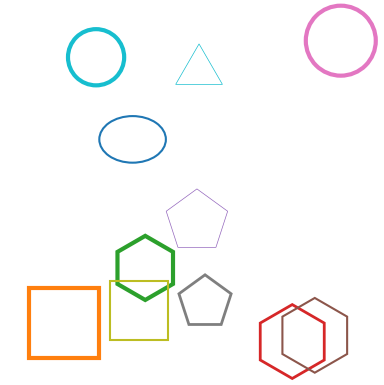[{"shape": "oval", "thickness": 1.5, "radius": 0.43, "center": [0.344, 0.638]}, {"shape": "square", "thickness": 3, "radius": 0.46, "center": [0.165, 0.161]}, {"shape": "hexagon", "thickness": 3, "radius": 0.42, "center": [0.377, 0.304]}, {"shape": "hexagon", "thickness": 2, "radius": 0.48, "center": [0.759, 0.113]}, {"shape": "pentagon", "thickness": 0.5, "radius": 0.42, "center": [0.512, 0.425]}, {"shape": "hexagon", "thickness": 1.5, "radius": 0.49, "center": [0.818, 0.129]}, {"shape": "circle", "thickness": 3, "radius": 0.45, "center": [0.885, 0.894]}, {"shape": "pentagon", "thickness": 2, "radius": 0.36, "center": [0.533, 0.215]}, {"shape": "square", "thickness": 1.5, "radius": 0.38, "center": [0.361, 0.194]}, {"shape": "circle", "thickness": 3, "radius": 0.36, "center": [0.25, 0.851]}, {"shape": "triangle", "thickness": 0.5, "radius": 0.35, "center": [0.517, 0.816]}]